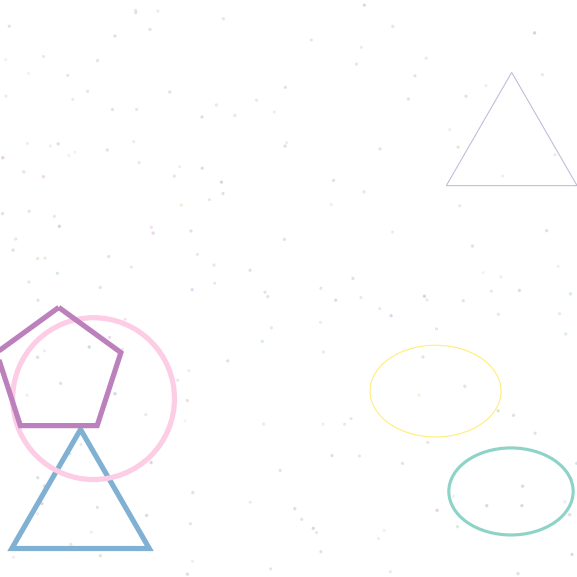[{"shape": "oval", "thickness": 1.5, "radius": 0.54, "center": [0.885, 0.148]}, {"shape": "triangle", "thickness": 0.5, "radius": 0.65, "center": [0.886, 0.743]}, {"shape": "triangle", "thickness": 2.5, "radius": 0.69, "center": [0.139, 0.118]}, {"shape": "circle", "thickness": 2.5, "radius": 0.7, "center": [0.162, 0.309]}, {"shape": "pentagon", "thickness": 2.5, "radius": 0.57, "center": [0.102, 0.354]}, {"shape": "oval", "thickness": 0.5, "radius": 0.57, "center": [0.754, 0.322]}]